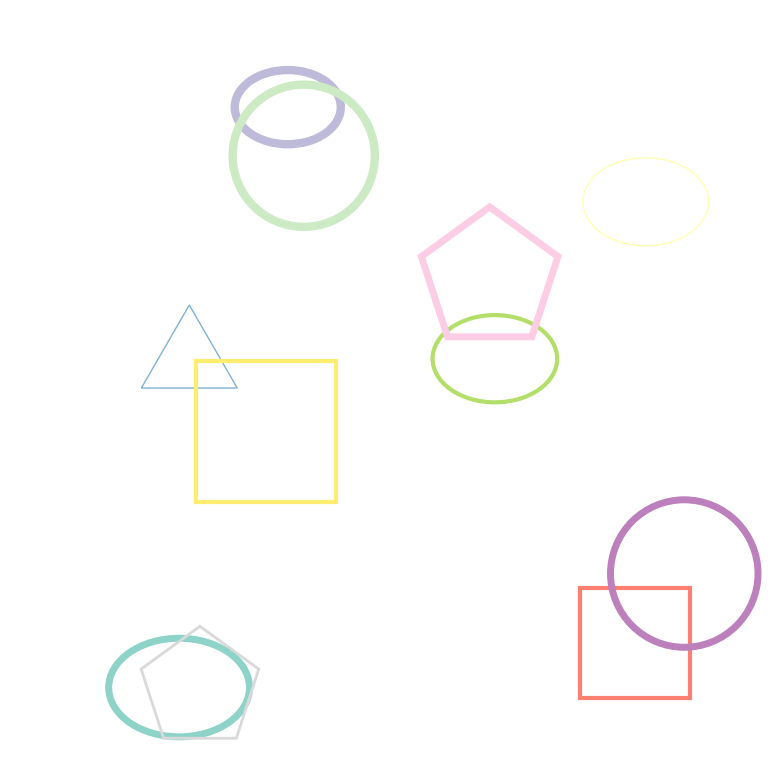[{"shape": "oval", "thickness": 2.5, "radius": 0.46, "center": [0.233, 0.107]}, {"shape": "oval", "thickness": 0.5, "radius": 0.41, "center": [0.839, 0.738]}, {"shape": "oval", "thickness": 3, "radius": 0.34, "center": [0.374, 0.861]}, {"shape": "square", "thickness": 1.5, "radius": 0.36, "center": [0.825, 0.165]}, {"shape": "triangle", "thickness": 0.5, "radius": 0.36, "center": [0.246, 0.532]}, {"shape": "oval", "thickness": 1.5, "radius": 0.4, "center": [0.643, 0.534]}, {"shape": "pentagon", "thickness": 2.5, "radius": 0.47, "center": [0.636, 0.638]}, {"shape": "pentagon", "thickness": 1, "radius": 0.4, "center": [0.26, 0.106]}, {"shape": "circle", "thickness": 2.5, "radius": 0.48, "center": [0.889, 0.255]}, {"shape": "circle", "thickness": 3, "radius": 0.46, "center": [0.394, 0.798]}, {"shape": "square", "thickness": 1.5, "radius": 0.45, "center": [0.345, 0.44]}]